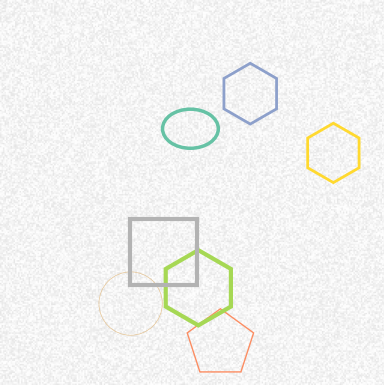[{"shape": "oval", "thickness": 2.5, "radius": 0.36, "center": [0.495, 0.666]}, {"shape": "pentagon", "thickness": 1, "radius": 0.45, "center": [0.572, 0.107]}, {"shape": "hexagon", "thickness": 2, "radius": 0.39, "center": [0.65, 0.757]}, {"shape": "hexagon", "thickness": 3, "radius": 0.49, "center": [0.515, 0.253]}, {"shape": "hexagon", "thickness": 2, "radius": 0.39, "center": [0.866, 0.603]}, {"shape": "circle", "thickness": 0.5, "radius": 0.41, "center": [0.339, 0.212]}, {"shape": "square", "thickness": 3, "radius": 0.43, "center": [0.425, 0.345]}]